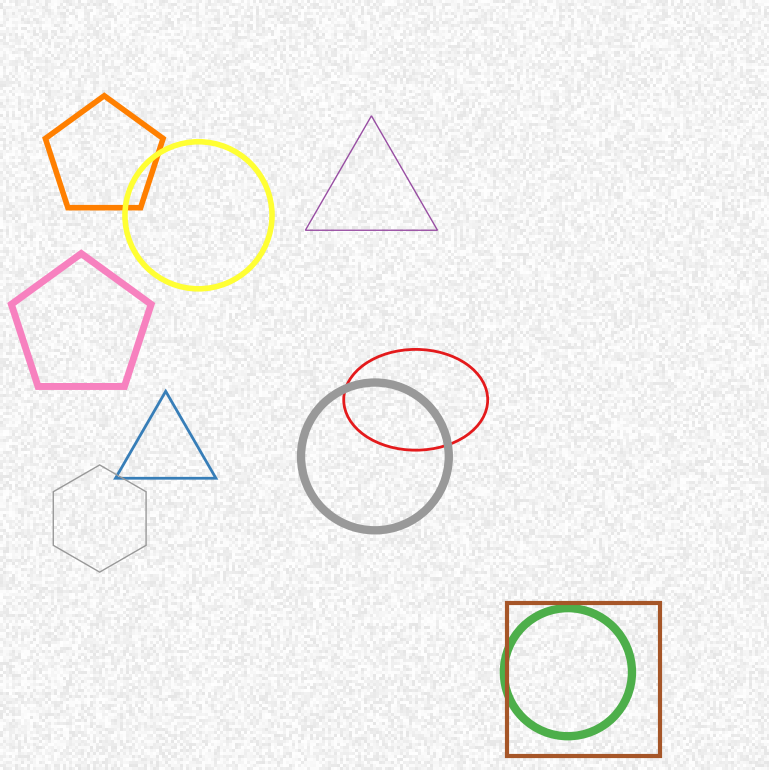[{"shape": "oval", "thickness": 1, "radius": 0.47, "center": [0.54, 0.481]}, {"shape": "triangle", "thickness": 1, "radius": 0.38, "center": [0.215, 0.417]}, {"shape": "circle", "thickness": 3, "radius": 0.42, "center": [0.738, 0.127]}, {"shape": "triangle", "thickness": 0.5, "radius": 0.5, "center": [0.482, 0.751]}, {"shape": "pentagon", "thickness": 2, "radius": 0.4, "center": [0.135, 0.795]}, {"shape": "circle", "thickness": 2, "radius": 0.48, "center": [0.258, 0.72]}, {"shape": "square", "thickness": 1.5, "radius": 0.5, "center": [0.757, 0.117]}, {"shape": "pentagon", "thickness": 2.5, "radius": 0.48, "center": [0.106, 0.575]}, {"shape": "circle", "thickness": 3, "radius": 0.48, "center": [0.487, 0.407]}, {"shape": "hexagon", "thickness": 0.5, "radius": 0.35, "center": [0.129, 0.327]}]